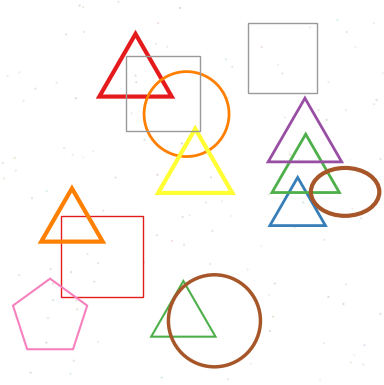[{"shape": "square", "thickness": 1, "radius": 0.53, "center": [0.265, 0.333]}, {"shape": "triangle", "thickness": 3, "radius": 0.54, "center": [0.352, 0.803]}, {"shape": "triangle", "thickness": 2, "radius": 0.42, "center": [0.773, 0.456]}, {"shape": "triangle", "thickness": 2, "radius": 0.51, "center": [0.794, 0.55]}, {"shape": "triangle", "thickness": 1.5, "radius": 0.48, "center": [0.476, 0.174]}, {"shape": "triangle", "thickness": 2, "radius": 0.55, "center": [0.792, 0.635]}, {"shape": "circle", "thickness": 2, "radius": 0.55, "center": [0.485, 0.704]}, {"shape": "triangle", "thickness": 3, "radius": 0.46, "center": [0.187, 0.419]}, {"shape": "triangle", "thickness": 3, "radius": 0.56, "center": [0.507, 0.554]}, {"shape": "oval", "thickness": 3, "radius": 0.44, "center": [0.896, 0.502]}, {"shape": "circle", "thickness": 2.5, "radius": 0.6, "center": [0.557, 0.167]}, {"shape": "pentagon", "thickness": 1.5, "radius": 0.51, "center": [0.13, 0.175]}, {"shape": "square", "thickness": 1, "radius": 0.48, "center": [0.423, 0.758]}, {"shape": "square", "thickness": 1, "radius": 0.45, "center": [0.733, 0.849]}]